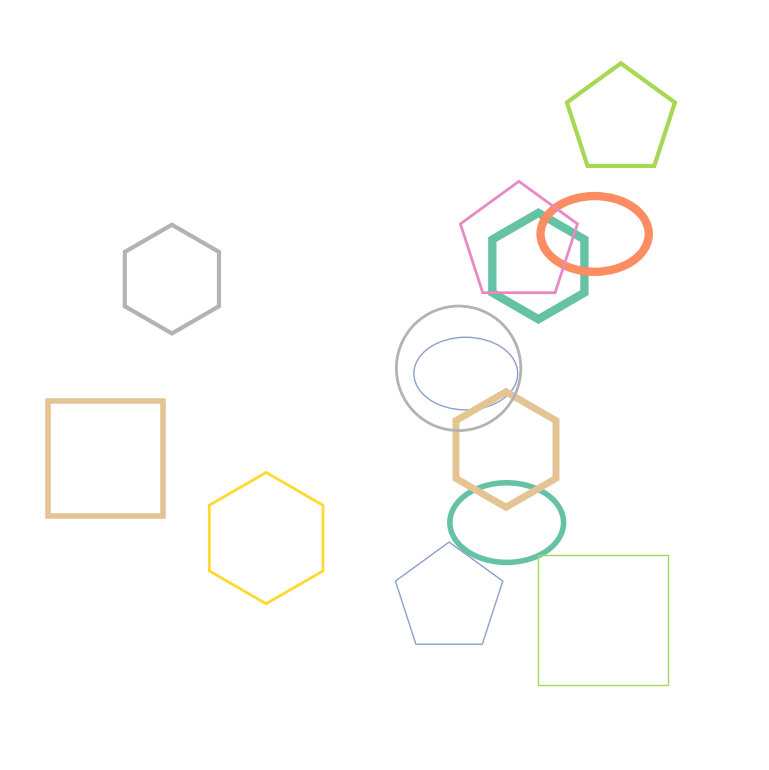[{"shape": "hexagon", "thickness": 3, "radius": 0.35, "center": [0.699, 0.654]}, {"shape": "oval", "thickness": 2, "radius": 0.37, "center": [0.658, 0.321]}, {"shape": "oval", "thickness": 3, "radius": 0.35, "center": [0.772, 0.696]}, {"shape": "pentagon", "thickness": 0.5, "radius": 0.37, "center": [0.583, 0.223]}, {"shape": "oval", "thickness": 0.5, "radius": 0.34, "center": [0.605, 0.515]}, {"shape": "pentagon", "thickness": 1, "radius": 0.4, "center": [0.674, 0.685]}, {"shape": "pentagon", "thickness": 1.5, "radius": 0.37, "center": [0.806, 0.844]}, {"shape": "square", "thickness": 0.5, "radius": 0.42, "center": [0.784, 0.195]}, {"shape": "hexagon", "thickness": 1, "radius": 0.43, "center": [0.346, 0.301]}, {"shape": "square", "thickness": 2, "radius": 0.37, "center": [0.137, 0.404]}, {"shape": "hexagon", "thickness": 2.5, "radius": 0.38, "center": [0.657, 0.416]}, {"shape": "hexagon", "thickness": 1.5, "radius": 0.35, "center": [0.223, 0.638]}, {"shape": "circle", "thickness": 1, "radius": 0.4, "center": [0.596, 0.522]}]